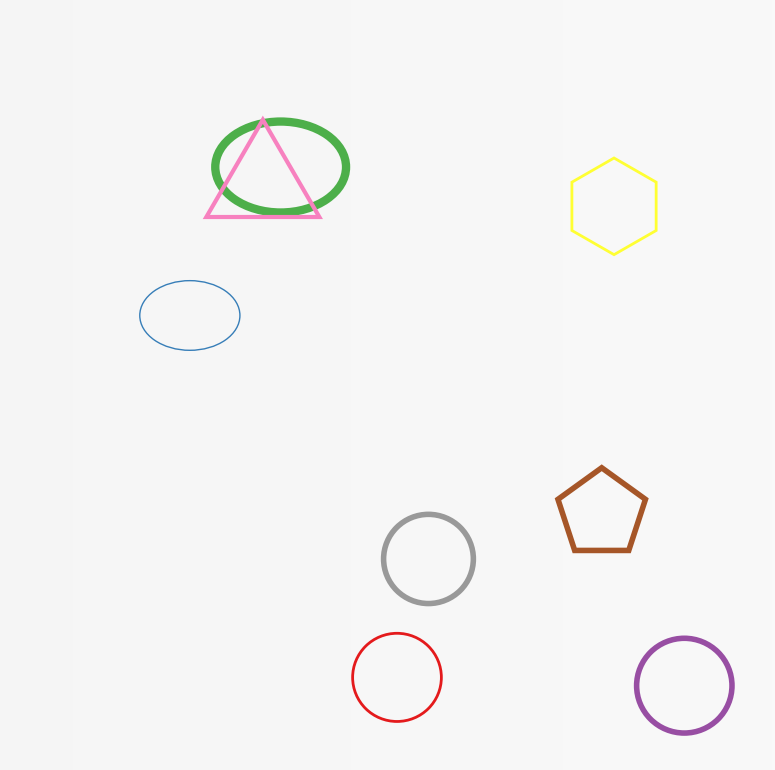[{"shape": "circle", "thickness": 1, "radius": 0.29, "center": [0.512, 0.12]}, {"shape": "oval", "thickness": 0.5, "radius": 0.32, "center": [0.245, 0.59]}, {"shape": "oval", "thickness": 3, "radius": 0.42, "center": [0.362, 0.783]}, {"shape": "circle", "thickness": 2, "radius": 0.31, "center": [0.883, 0.11]}, {"shape": "hexagon", "thickness": 1, "radius": 0.31, "center": [0.792, 0.732]}, {"shape": "pentagon", "thickness": 2, "radius": 0.3, "center": [0.776, 0.333]}, {"shape": "triangle", "thickness": 1.5, "radius": 0.42, "center": [0.339, 0.76]}, {"shape": "circle", "thickness": 2, "radius": 0.29, "center": [0.553, 0.274]}]